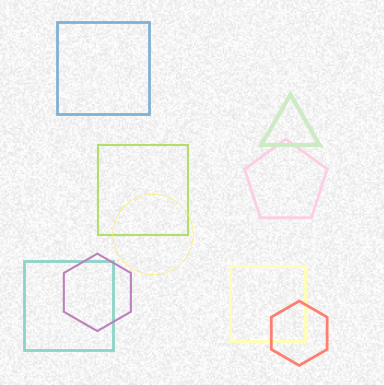[{"shape": "square", "thickness": 2, "radius": 0.58, "center": [0.178, 0.207]}, {"shape": "square", "thickness": 2, "radius": 0.49, "center": [0.694, 0.213]}, {"shape": "hexagon", "thickness": 2, "radius": 0.42, "center": [0.777, 0.134]}, {"shape": "square", "thickness": 2, "radius": 0.6, "center": [0.267, 0.823]}, {"shape": "square", "thickness": 1.5, "radius": 0.59, "center": [0.371, 0.506]}, {"shape": "pentagon", "thickness": 2, "radius": 0.56, "center": [0.743, 0.526]}, {"shape": "hexagon", "thickness": 1.5, "radius": 0.5, "center": [0.253, 0.241]}, {"shape": "triangle", "thickness": 3, "radius": 0.44, "center": [0.755, 0.667]}, {"shape": "circle", "thickness": 0.5, "radius": 0.52, "center": [0.397, 0.391]}]